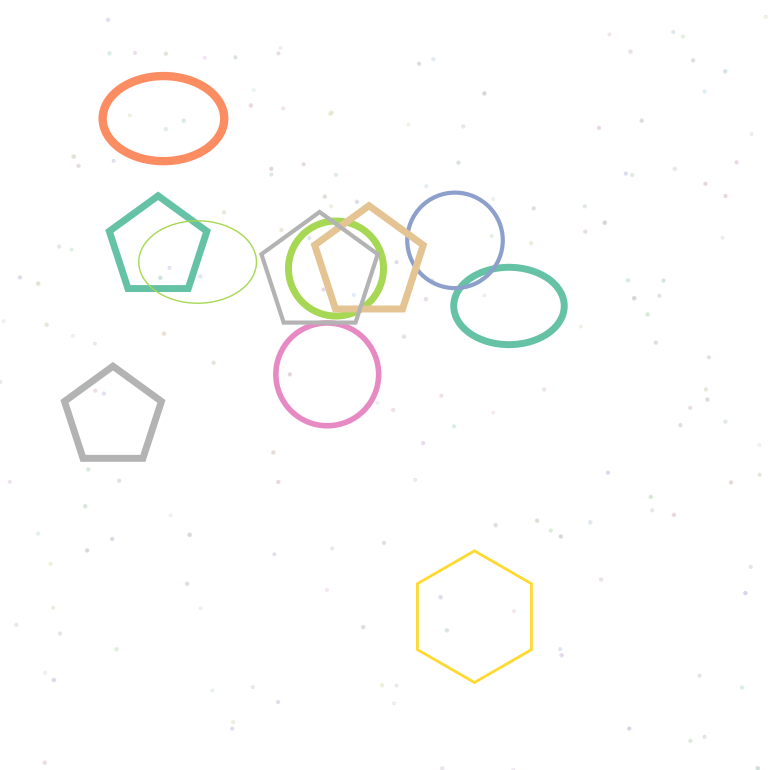[{"shape": "oval", "thickness": 2.5, "radius": 0.36, "center": [0.661, 0.603]}, {"shape": "pentagon", "thickness": 2.5, "radius": 0.33, "center": [0.205, 0.679]}, {"shape": "oval", "thickness": 3, "radius": 0.39, "center": [0.212, 0.846]}, {"shape": "circle", "thickness": 1.5, "radius": 0.31, "center": [0.591, 0.688]}, {"shape": "circle", "thickness": 2, "radius": 0.33, "center": [0.425, 0.514]}, {"shape": "oval", "thickness": 0.5, "radius": 0.38, "center": [0.257, 0.66]}, {"shape": "circle", "thickness": 2.5, "radius": 0.31, "center": [0.436, 0.651]}, {"shape": "hexagon", "thickness": 1, "radius": 0.43, "center": [0.616, 0.199]}, {"shape": "pentagon", "thickness": 2.5, "radius": 0.37, "center": [0.479, 0.659]}, {"shape": "pentagon", "thickness": 1.5, "radius": 0.4, "center": [0.415, 0.645]}, {"shape": "pentagon", "thickness": 2.5, "radius": 0.33, "center": [0.147, 0.458]}]